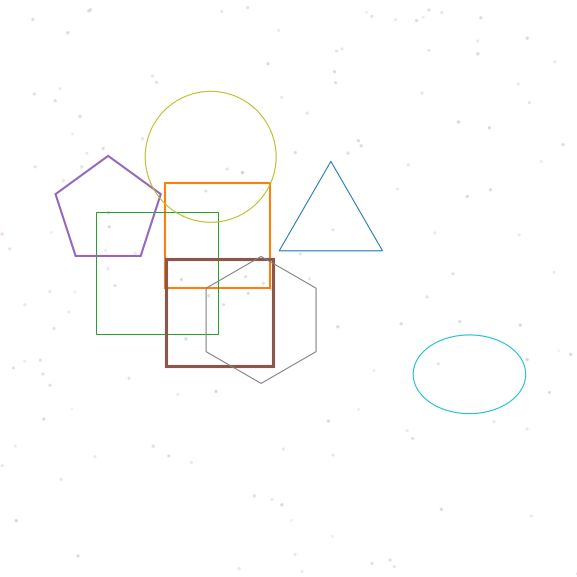[{"shape": "triangle", "thickness": 0.5, "radius": 0.52, "center": [0.573, 0.616]}, {"shape": "square", "thickness": 1, "radius": 0.45, "center": [0.377, 0.591]}, {"shape": "square", "thickness": 0.5, "radius": 0.53, "center": [0.272, 0.527]}, {"shape": "pentagon", "thickness": 1, "radius": 0.48, "center": [0.187, 0.633]}, {"shape": "square", "thickness": 1.5, "radius": 0.46, "center": [0.38, 0.458]}, {"shape": "hexagon", "thickness": 0.5, "radius": 0.55, "center": [0.452, 0.445]}, {"shape": "circle", "thickness": 0.5, "radius": 0.57, "center": [0.365, 0.728]}, {"shape": "oval", "thickness": 0.5, "radius": 0.49, "center": [0.813, 0.351]}]